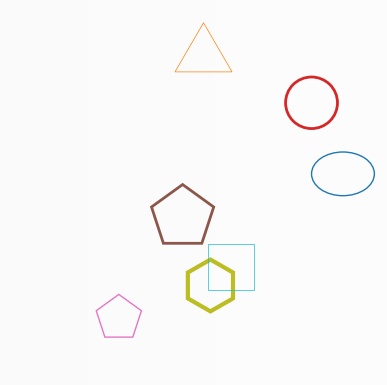[{"shape": "oval", "thickness": 1, "radius": 0.41, "center": [0.885, 0.548]}, {"shape": "triangle", "thickness": 0.5, "radius": 0.43, "center": [0.525, 0.856]}, {"shape": "circle", "thickness": 2, "radius": 0.33, "center": [0.804, 0.733]}, {"shape": "pentagon", "thickness": 2, "radius": 0.42, "center": [0.471, 0.436]}, {"shape": "pentagon", "thickness": 1, "radius": 0.31, "center": [0.307, 0.174]}, {"shape": "hexagon", "thickness": 3, "radius": 0.34, "center": [0.543, 0.259]}, {"shape": "square", "thickness": 0.5, "radius": 0.3, "center": [0.596, 0.308]}]